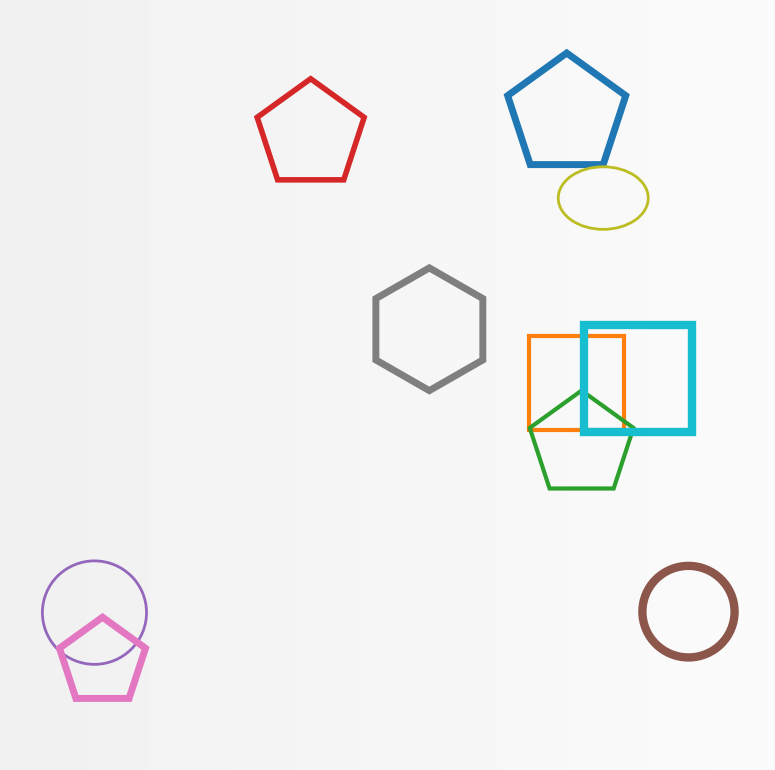[{"shape": "pentagon", "thickness": 2.5, "radius": 0.4, "center": [0.731, 0.851]}, {"shape": "square", "thickness": 1.5, "radius": 0.31, "center": [0.744, 0.502]}, {"shape": "pentagon", "thickness": 1.5, "radius": 0.35, "center": [0.75, 0.423]}, {"shape": "pentagon", "thickness": 2, "radius": 0.36, "center": [0.401, 0.825]}, {"shape": "circle", "thickness": 1, "radius": 0.34, "center": [0.122, 0.204]}, {"shape": "circle", "thickness": 3, "radius": 0.3, "center": [0.888, 0.206]}, {"shape": "pentagon", "thickness": 2.5, "radius": 0.29, "center": [0.132, 0.14]}, {"shape": "hexagon", "thickness": 2.5, "radius": 0.4, "center": [0.554, 0.572]}, {"shape": "oval", "thickness": 1, "radius": 0.29, "center": [0.778, 0.743]}, {"shape": "square", "thickness": 3, "radius": 0.35, "center": [0.823, 0.508]}]